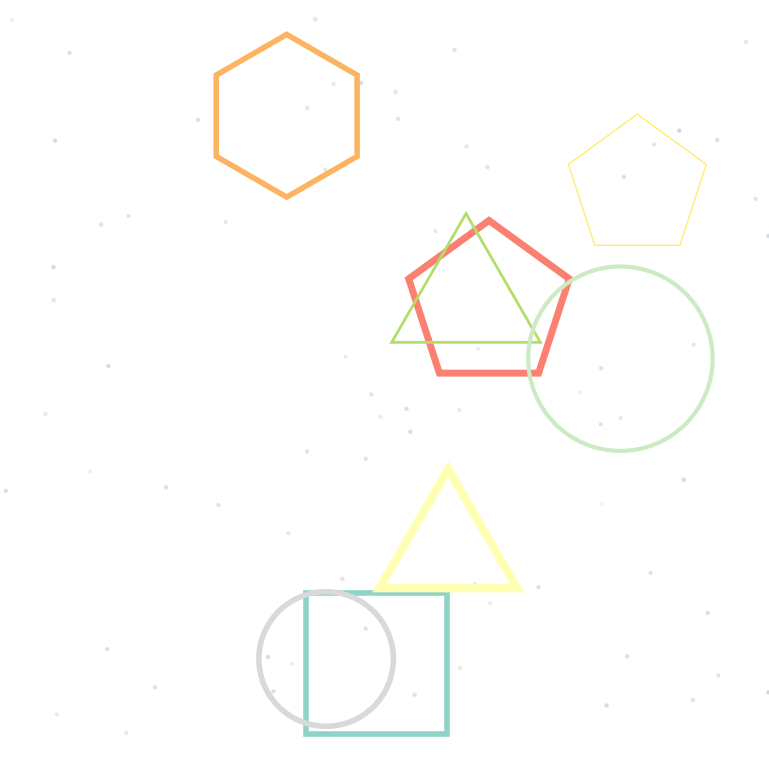[{"shape": "square", "thickness": 2, "radius": 0.46, "center": [0.489, 0.138]}, {"shape": "triangle", "thickness": 3, "radius": 0.52, "center": [0.582, 0.288]}, {"shape": "pentagon", "thickness": 2.5, "radius": 0.55, "center": [0.635, 0.604]}, {"shape": "hexagon", "thickness": 2, "radius": 0.53, "center": [0.372, 0.85]}, {"shape": "triangle", "thickness": 1, "radius": 0.56, "center": [0.605, 0.611]}, {"shape": "circle", "thickness": 2, "radius": 0.44, "center": [0.424, 0.144]}, {"shape": "circle", "thickness": 1.5, "radius": 0.6, "center": [0.806, 0.534]}, {"shape": "pentagon", "thickness": 0.5, "radius": 0.47, "center": [0.828, 0.758]}]